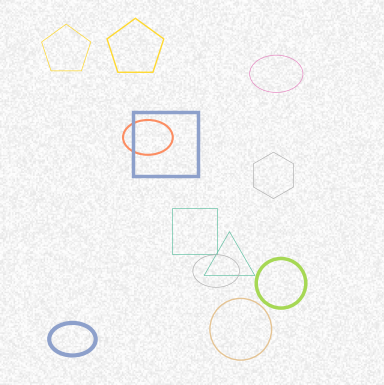[{"shape": "square", "thickness": 0.5, "radius": 0.3, "center": [0.505, 0.4]}, {"shape": "triangle", "thickness": 0.5, "radius": 0.38, "center": [0.596, 0.322]}, {"shape": "oval", "thickness": 1.5, "radius": 0.32, "center": [0.384, 0.643]}, {"shape": "square", "thickness": 2.5, "radius": 0.42, "center": [0.43, 0.626]}, {"shape": "oval", "thickness": 3, "radius": 0.3, "center": [0.188, 0.119]}, {"shape": "oval", "thickness": 0.5, "radius": 0.35, "center": [0.718, 0.808]}, {"shape": "circle", "thickness": 2.5, "radius": 0.32, "center": [0.73, 0.264]}, {"shape": "pentagon", "thickness": 0.5, "radius": 0.34, "center": [0.172, 0.87]}, {"shape": "pentagon", "thickness": 1, "radius": 0.39, "center": [0.352, 0.875]}, {"shape": "circle", "thickness": 1, "radius": 0.4, "center": [0.625, 0.145]}, {"shape": "oval", "thickness": 0.5, "radius": 0.3, "center": [0.561, 0.296]}, {"shape": "hexagon", "thickness": 0.5, "radius": 0.3, "center": [0.71, 0.544]}]